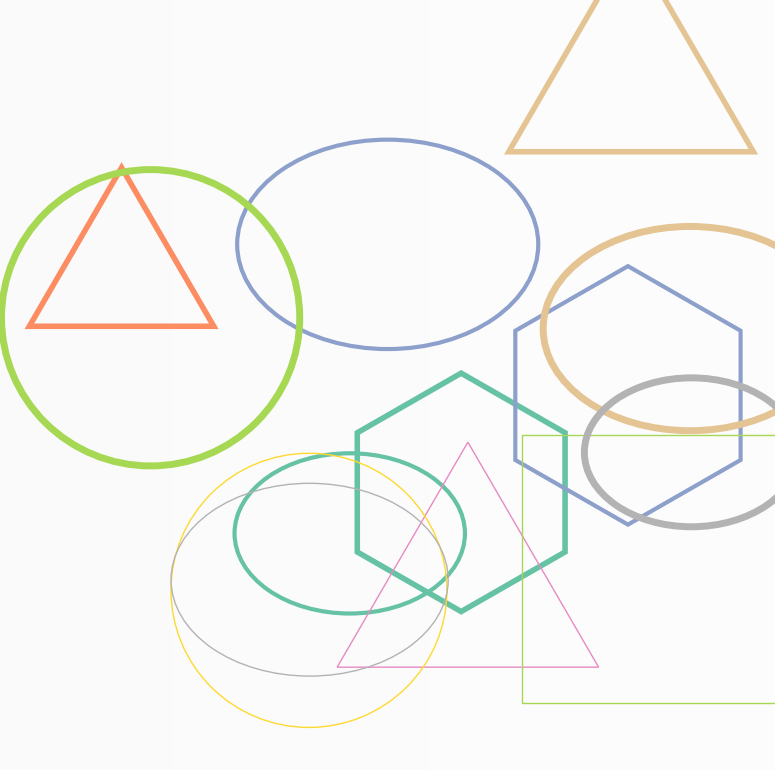[{"shape": "hexagon", "thickness": 2, "radius": 0.77, "center": [0.595, 0.361]}, {"shape": "oval", "thickness": 1.5, "radius": 0.74, "center": [0.451, 0.307]}, {"shape": "triangle", "thickness": 2, "radius": 0.69, "center": [0.157, 0.645]}, {"shape": "hexagon", "thickness": 1.5, "radius": 0.84, "center": [0.81, 0.487]}, {"shape": "oval", "thickness": 1.5, "radius": 0.97, "center": [0.5, 0.683]}, {"shape": "triangle", "thickness": 0.5, "radius": 0.97, "center": [0.604, 0.231]}, {"shape": "square", "thickness": 0.5, "radius": 0.87, "center": [0.847, 0.261]}, {"shape": "circle", "thickness": 2.5, "radius": 0.96, "center": [0.194, 0.587]}, {"shape": "circle", "thickness": 0.5, "radius": 0.89, "center": [0.399, 0.233]}, {"shape": "triangle", "thickness": 2, "radius": 0.91, "center": [0.814, 0.894]}, {"shape": "oval", "thickness": 2.5, "radius": 0.95, "center": [0.89, 0.573]}, {"shape": "oval", "thickness": 2.5, "radius": 0.69, "center": [0.892, 0.413]}, {"shape": "oval", "thickness": 0.5, "radius": 0.89, "center": [0.399, 0.247]}]